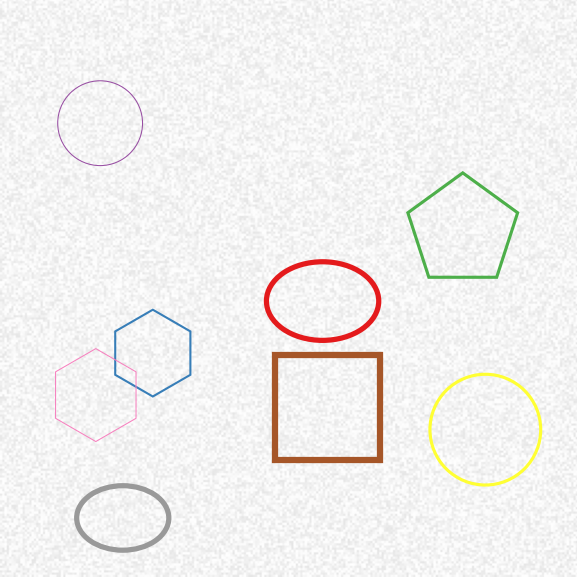[{"shape": "oval", "thickness": 2.5, "radius": 0.49, "center": [0.559, 0.478]}, {"shape": "hexagon", "thickness": 1, "radius": 0.38, "center": [0.265, 0.388]}, {"shape": "pentagon", "thickness": 1.5, "radius": 0.5, "center": [0.801, 0.6]}, {"shape": "circle", "thickness": 0.5, "radius": 0.37, "center": [0.173, 0.786]}, {"shape": "circle", "thickness": 1.5, "radius": 0.48, "center": [0.84, 0.255]}, {"shape": "square", "thickness": 3, "radius": 0.45, "center": [0.567, 0.294]}, {"shape": "hexagon", "thickness": 0.5, "radius": 0.4, "center": [0.166, 0.315]}, {"shape": "oval", "thickness": 2.5, "radius": 0.4, "center": [0.213, 0.102]}]